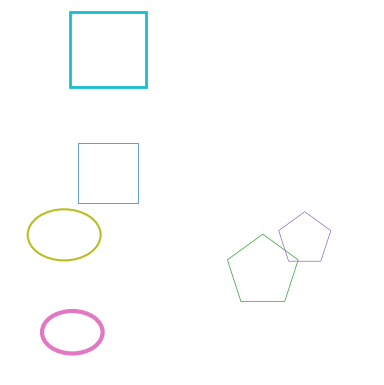[{"shape": "square", "thickness": 0.5, "radius": 0.39, "center": [0.28, 0.552]}, {"shape": "pentagon", "thickness": 0.5, "radius": 0.48, "center": [0.683, 0.295]}, {"shape": "pentagon", "thickness": 0.5, "radius": 0.36, "center": [0.792, 0.379]}, {"shape": "oval", "thickness": 3, "radius": 0.39, "center": [0.188, 0.137]}, {"shape": "oval", "thickness": 1.5, "radius": 0.47, "center": [0.167, 0.39]}, {"shape": "square", "thickness": 2, "radius": 0.49, "center": [0.28, 0.871]}]